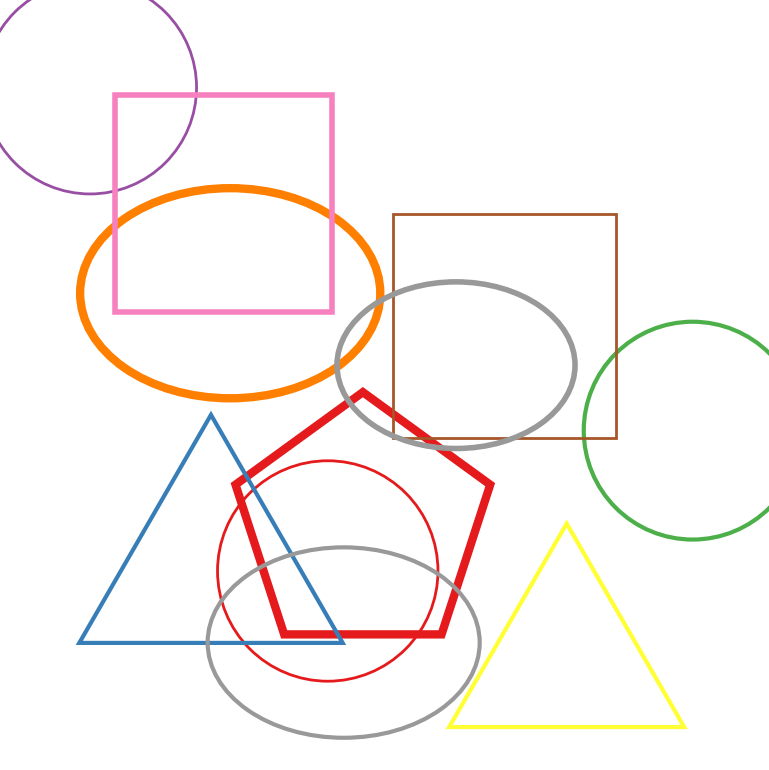[{"shape": "circle", "thickness": 1, "radius": 0.72, "center": [0.426, 0.258]}, {"shape": "pentagon", "thickness": 3, "radius": 0.87, "center": [0.471, 0.317]}, {"shape": "triangle", "thickness": 1.5, "radius": 0.99, "center": [0.274, 0.264]}, {"shape": "circle", "thickness": 1.5, "radius": 0.71, "center": [0.9, 0.441]}, {"shape": "circle", "thickness": 1, "radius": 0.69, "center": [0.117, 0.886]}, {"shape": "oval", "thickness": 3, "radius": 0.97, "center": [0.299, 0.619]}, {"shape": "triangle", "thickness": 1.5, "radius": 0.88, "center": [0.736, 0.144]}, {"shape": "square", "thickness": 1, "radius": 0.72, "center": [0.655, 0.577]}, {"shape": "square", "thickness": 2, "radius": 0.7, "center": [0.29, 0.736]}, {"shape": "oval", "thickness": 1.5, "radius": 0.88, "center": [0.446, 0.166]}, {"shape": "oval", "thickness": 2, "radius": 0.77, "center": [0.592, 0.526]}]